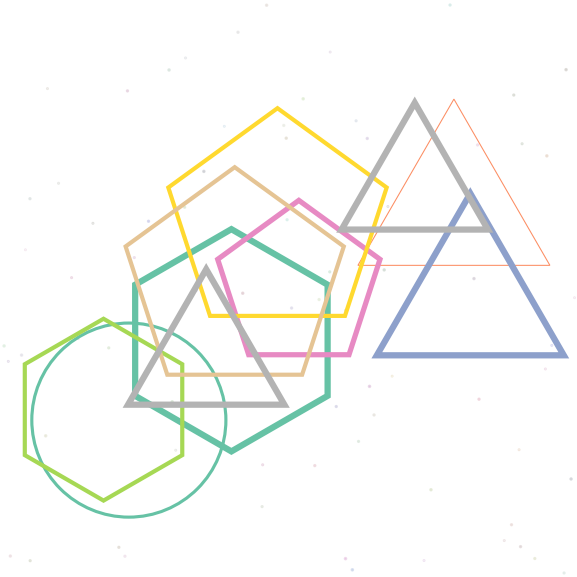[{"shape": "circle", "thickness": 1.5, "radius": 0.84, "center": [0.223, 0.272]}, {"shape": "hexagon", "thickness": 3, "radius": 0.96, "center": [0.401, 0.41]}, {"shape": "triangle", "thickness": 0.5, "radius": 0.96, "center": [0.786, 0.636]}, {"shape": "triangle", "thickness": 3, "radius": 0.93, "center": [0.814, 0.477]}, {"shape": "pentagon", "thickness": 2.5, "radius": 0.74, "center": [0.517, 0.504]}, {"shape": "hexagon", "thickness": 2, "radius": 0.79, "center": [0.179, 0.29]}, {"shape": "pentagon", "thickness": 2, "radius": 0.99, "center": [0.481, 0.613]}, {"shape": "pentagon", "thickness": 2, "radius": 0.99, "center": [0.406, 0.511]}, {"shape": "triangle", "thickness": 3, "radius": 0.73, "center": [0.718, 0.675]}, {"shape": "triangle", "thickness": 3, "radius": 0.78, "center": [0.357, 0.377]}]